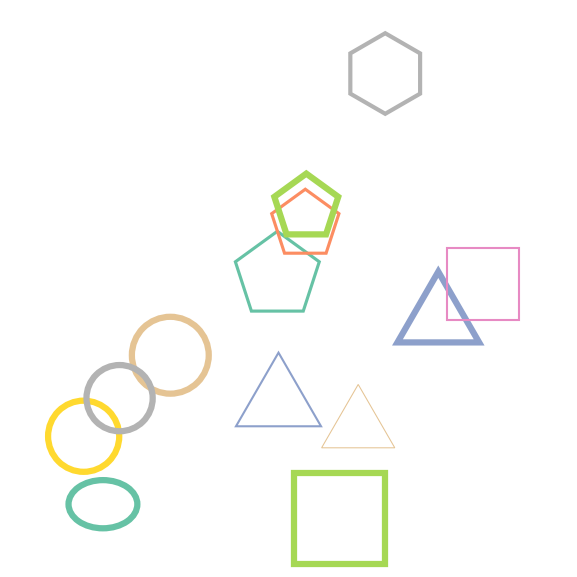[{"shape": "oval", "thickness": 3, "radius": 0.3, "center": [0.178, 0.126]}, {"shape": "pentagon", "thickness": 1.5, "radius": 0.38, "center": [0.48, 0.522]}, {"shape": "pentagon", "thickness": 1.5, "radius": 0.31, "center": [0.529, 0.61]}, {"shape": "triangle", "thickness": 1, "radius": 0.43, "center": [0.482, 0.303]}, {"shape": "triangle", "thickness": 3, "radius": 0.41, "center": [0.759, 0.447]}, {"shape": "square", "thickness": 1, "radius": 0.31, "center": [0.836, 0.508]}, {"shape": "square", "thickness": 3, "radius": 0.39, "center": [0.588, 0.101]}, {"shape": "pentagon", "thickness": 3, "radius": 0.29, "center": [0.53, 0.64]}, {"shape": "circle", "thickness": 3, "radius": 0.31, "center": [0.145, 0.244]}, {"shape": "triangle", "thickness": 0.5, "radius": 0.37, "center": [0.62, 0.26]}, {"shape": "circle", "thickness": 3, "radius": 0.33, "center": [0.295, 0.384]}, {"shape": "hexagon", "thickness": 2, "radius": 0.35, "center": [0.667, 0.872]}, {"shape": "circle", "thickness": 3, "radius": 0.29, "center": [0.207, 0.31]}]